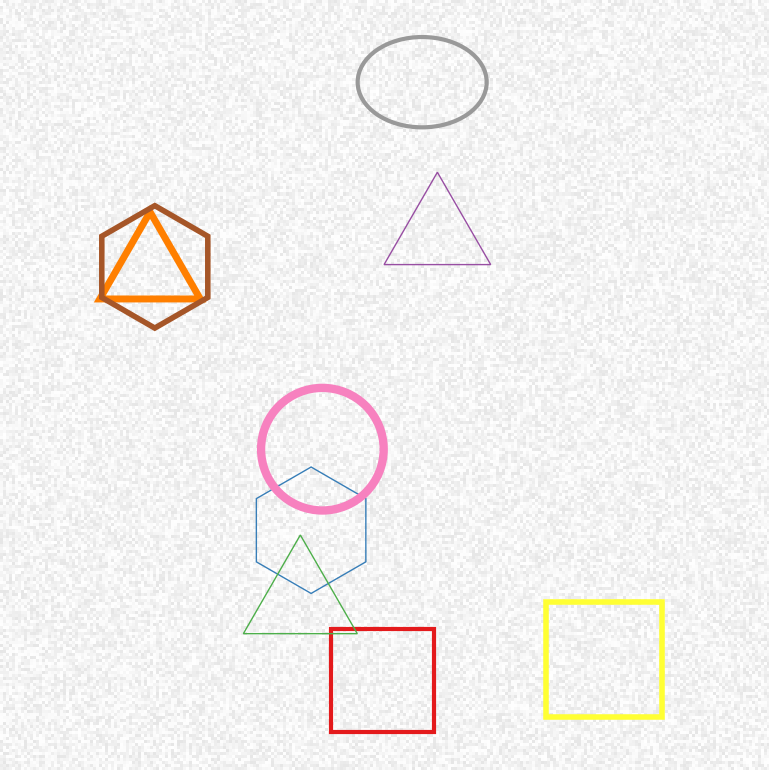[{"shape": "square", "thickness": 1.5, "radius": 0.34, "center": [0.497, 0.116]}, {"shape": "hexagon", "thickness": 0.5, "radius": 0.41, "center": [0.404, 0.311]}, {"shape": "triangle", "thickness": 0.5, "radius": 0.43, "center": [0.39, 0.22]}, {"shape": "triangle", "thickness": 0.5, "radius": 0.4, "center": [0.568, 0.696]}, {"shape": "triangle", "thickness": 2.5, "radius": 0.38, "center": [0.195, 0.649]}, {"shape": "square", "thickness": 2, "radius": 0.38, "center": [0.784, 0.143]}, {"shape": "hexagon", "thickness": 2, "radius": 0.4, "center": [0.201, 0.653]}, {"shape": "circle", "thickness": 3, "radius": 0.4, "center": [0.419, 0.417]}, {"shape": "oval", "thickness": 1.5, "radius": 0.42, "center": [0.548, 0.893]}]